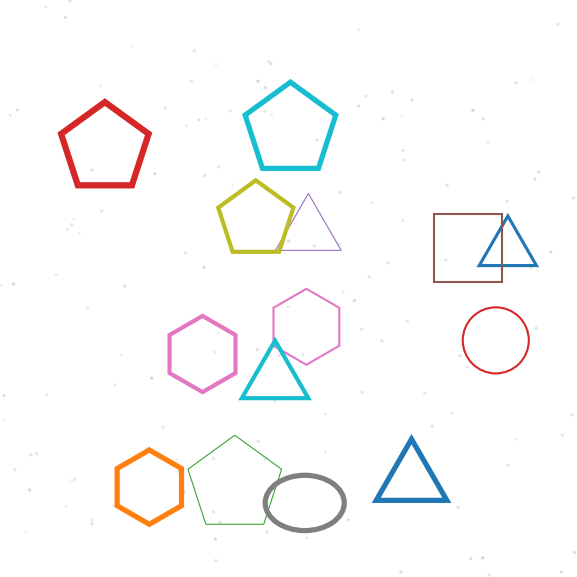[{"shape": "triangle", "thickness": 2.5, "radius": 0.35, "center": [0.713, 0.168]}, {"shape": "triangle", "thickness": 1.5, "radius": 0.29, "center": [0.879, 0.568]}, {"shape": "hexagon", "thickness": 2.5, "radius": 0.32, "center": [0.259, 0.156]}, {"shape": "pentagon", "thickness": 0.5, "radius": 0.43, "center": [0.407, 0.16]}, {"shape": "pentagon", "thickness": 3, "radius": 0.4, "center": [0.182, 0.743]}, {"shape": "circle", "thickness": 1, "radius": 0.29, "center": [0.858, 0.41]}, {"shape": "triangle", "thickness": 0.5, "radius": 0.33, "center": [0.534, 0.598]}, {"shape": "square", "thickness": 1, "radius": 0.29, "center": [0.81, 0.57]}, {"shape": "hexagon", "thickness": 1, "radius": 0.33, "center": [0.531, 0.433]}, {"shape": "hexagon", "thickness": 2, "radius": 0.33, "center": [0.351, 0.386]}, {"shape": "oval", "thickness": 2.5, "radius": 0.34, "center": [0.528, 0.128]}, {"shape": "pentagon", "thickness": 2, "radius": 0.34, "center": [0.443, 0.618]}, {"shape": "triangle", "thickness": 2, "radius": 0.33, "center": [0.476, 0.343]}, {"shape": "pentagon", "thickness": 2.5, "radius": 0.41, "center": [0.503, 0.774]}]